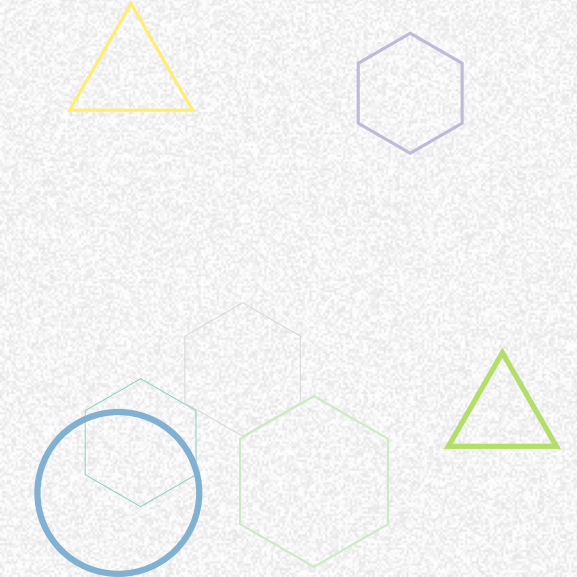[{"shape": "hexagon", "thickness": 0.5, "radius": 0.55, "center": [0.243, 0.233]}, {"shape": "hexagon", "thickness": 1.5, "radius": 0.52, "center": [0.71, 0.838]}, {"shape": "circle", "thickness": 3, "radius": 0.7, "center": [0.205, 0.146]}, {"shape": "triangle", "thickness": 2.5, "radius": 0.54, "center": [0.87, 0.28]}, {"shape": "hexagon", "thickness": 0.5, "radius": 0.58, "center": [0.42, 0.359]}, {"shape": "hexagon", "thickness": 1, "radius": 0.74, "center": [0.544, 0.165]}, {"shape": "triangle", "thickness": 1.5, "radius": 0.61, "center": [0.227, 0.87]}]